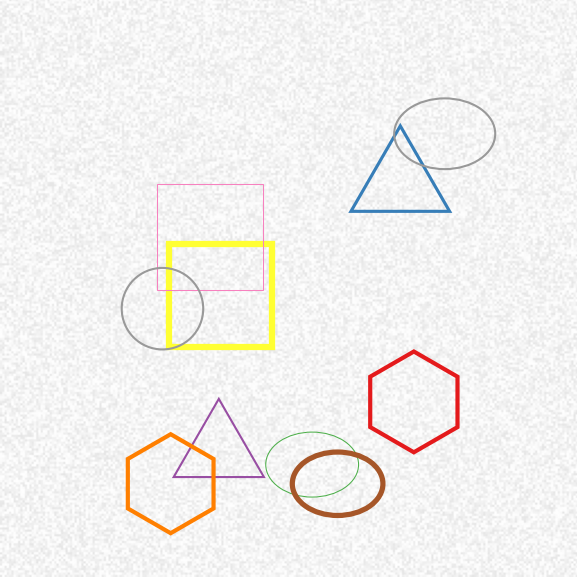[{"shape": "hexagon", "thickness": 2, "radius": 0.44, "center": [0.717, 0.303]}, {"shape": "triangle", "thickness": 1.5, "radius": 0.49, "center": [0.693, 0.682]}, {"shape": "oval", "thickness": 0.5, "radius": 0.4, "center": [0.541, 0.195]}, {"shape": "triangle", "thickness": 1, "radius": 0.45, "center": [0.379, 0.218]}, {"shape": "hexagon", "thickness": 2, "radius": 0.43, "center": [0.296, 0.162]}, {"shape": "square", "thickness": 3, "radius": 0.45, "center": [0.382, 0.487]}, {"shape": "oval", "thickness": 2.5, "radius": 0.39, "center": [0.585, 0.161]}, {"shape": "square", "thickness": 0.5, "radius": 0.46, "center": [0.364, 0.588]}, {"shape": "oval", "thickness": 1, "radius": 0.44, "center": [0.77, 0.768]}, {"shape": "circle", "thickness": 1, "radius": 0.35, "center": [0.281, 0.465]}]